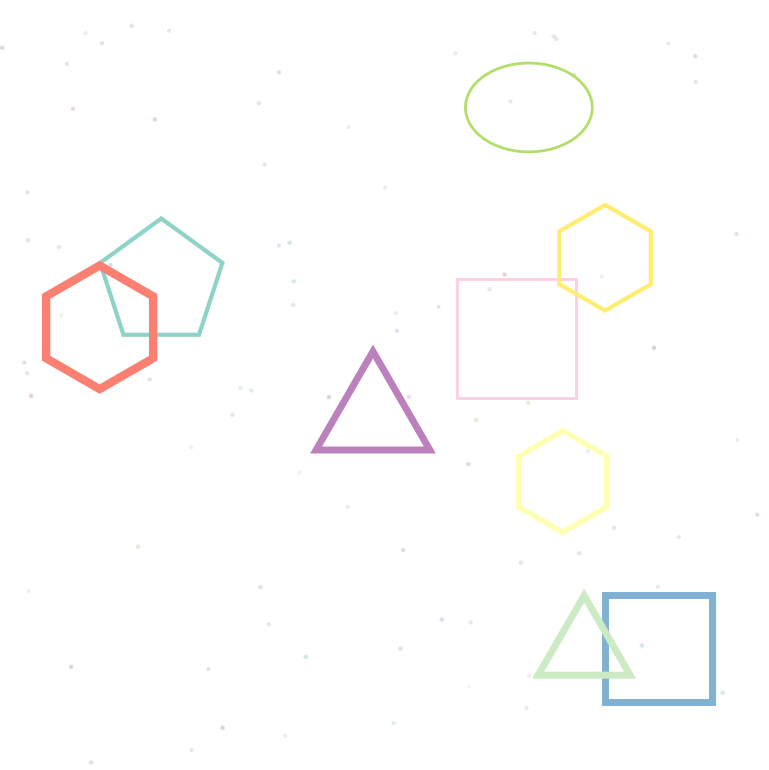[{"shape": "pentagon", "thickness": 1.5, "radius": 0.42, "center": [0.209, 0.633]}, {"shape": "hexagon", "thickness": 2, "radius": 0.33, "center": [0.731, 0.375]}, {"shape": "hexagon", "thickness": 3, "radius": 0.4, "center": [0.129, 0.575]}, {"shape": "square", "thickness": 2.5, "radius": 0.35, "center": [0.855, 0.157]}, {"shape": "oval", "thickness": 1, "radius": 0.41, "center": [0.687, 0.86]}, {"shape": "square", "thickness": 1, "radius": 0.39, "center": [0.671, 0.56]}, {"shape": "triangle", "thickness": 2.5, "radius": 0.43, "center": [0.484, 0.458]}, {"shape": "triangle", "thickness": 2.5, "radius": 0.34, "center": [0.759, 0.158]}, {"shape": "hexagon", "thickness": 1.5, "radius": 0.34, "center": [0.786, 0.665]}]